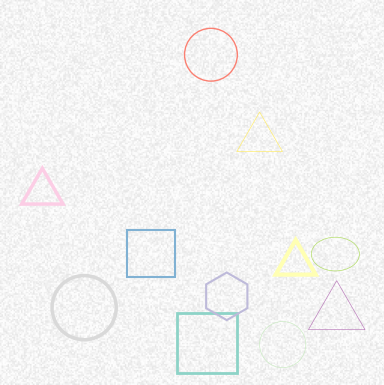[{"shape": "square", "thickness": 2, "radius": 0.39, "center": [0.538, 0.11]}, {"shape": "triangle", "thickness": 3, "radius": 0.3, "center": [0.768, 0.317]}, {"shape": "hexagon", "thickness": 1.5, "radius": 0.31, "center": [0.589, 0.23]}, {"shape": "circle", "thickness": 1, "radius": 0.34, "center": [0.548, 0.858]}, {"shape": "square", "thickness": 1.5, "radius": 0.31, "center": [0.392, 0.341]}, {"shape": "oval", "thickness": 0.5, "radius": 0.31, "center": [0.871, 0.34]}, {"shape": "triangle", "thickness": 2.5, "radius": 0.31, "center": [0.11, 0.501]}, {"shape": "circle", "thickness": 2.5, "radius": 0.42, "center": [0.219, 0.201]}, {"shape": "triangle", "thickness": 0.5, "radius": 0.42, "center": [0.875, 0.186]}, {"shape": "circle", "thickness": 0.5, "radius": 0.3, "center": [0.734, 0.105]}, {"shape": "triangle", "thickness": 0.5, "radius": 0.34, "center": [0.674, 0.641]}]